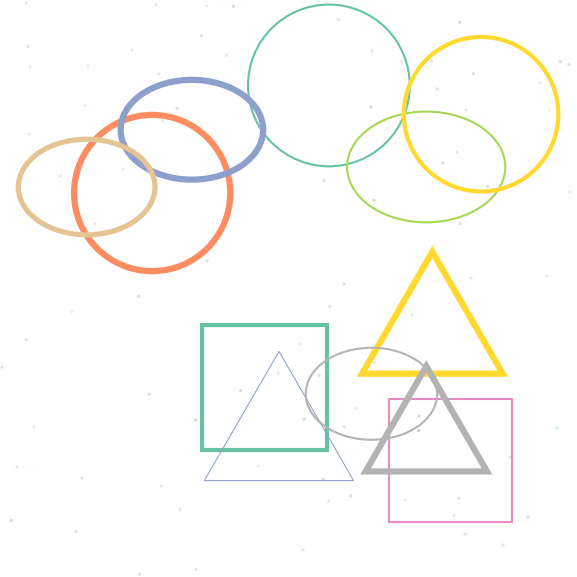[{"shape": "circle", "thickness": 1, "radius": 0.7, "center": [0.57, 0.851]}, {"shape": "square", "thickness": 2, "radius": 0.54, "center": [0.459, 0.328]}, {"shape": "circle", "thickness": 3, "radius": 0.68, "center": [0.264, 0.665]}, {"shape": "oval", "thickness": 3, "radius": 0.62, "center": [0.332, 0.774]}, {"shape": "triangle", "thickness": 0.5, "radius": 0.75, "center": [0.483, 0.242]}, {"shape": "square", "thickness": 1, "radius": 0.53, "center": [0.779, 0.201]}, {"shape": "oval", "thickness": 1, "radius": 0.68, "center": [0.738, 0.71]}, {"shape": "triangle", "thickness": 3, "radius": 0.7, "center": [0.749, 0.422]}, {"shape": "circle", "thickness": 2, "radius": 0.67, "center": [0.833, 0.801]}, {"shape": "oval", "thickness": 2.5, "radius": 0.59, "center": [0.15, 0.675]}, {"shape": "oval", "thickness": 1, "radius": 0.57, "center": [0.643, 0.317]}, {"shape": "triangle", "thickness": 3, "radius": 0.61, "center": [0.738, 0.243]}]